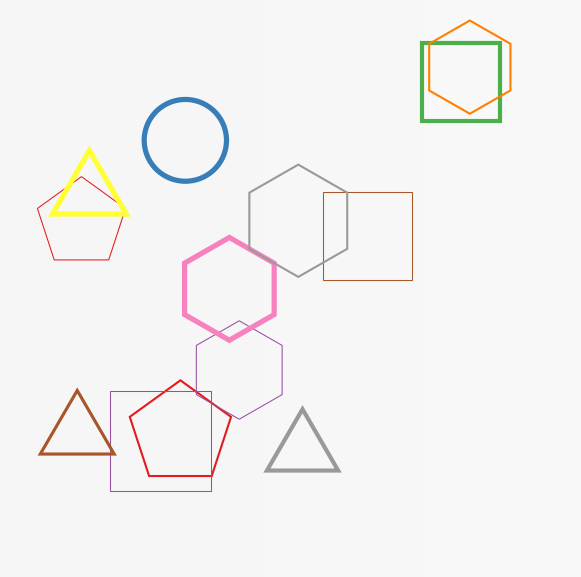[{"shape": "pentagon", "thickness": 0.5, "radius": 0.4, "center": [0.14, 0.614]}, {"shape": "pentagon", "thickness": 1, "radius": 0.46, "center": [0.31, 0.249]}, {"shape": "circle", "thickness": 2.5, "radius": 0.35, "center": [0.319, 0.756]}, {"shape": "square", "thickness": 2, "radius": 0.34, "center": [0.793, 0.857]}, {"shape": "square", "thickness": 0.5, "radius": 0.43, "center": [0.276, 0.235]}, {"shape": "hexagon", "thickness": 0.5, "radius": 0.43, "center": [0.412, 0.358]}, {"shape": "hexagon", "thickness": 1, "radius": 0.4, "center": [0.808, 0.883]}, {"shape": "triangle", "thickness": 2.5, "radius": 0.37, "center": [0.154, 0.665]}, {"shape": "square", "thickness": 0.5, "radius": 0.38, "center": [0.632, 0.591]}, {"shape": "triangle", "thickness": 1.5, "radius": 0.37, "center": [0.133, 0.25]}, {"shape": "hexagon", "thickness": 2.5, "radius": 0.44, "center": [0.395, 0.499]}, {"shape": "triangle", "thickness": 2, "radius": 0.35, "center": [0.52, 0.22]}, {"shape": "hexagon", "thickness": 1, "radius": 0.49, "center": [0.513, 0.617]}]